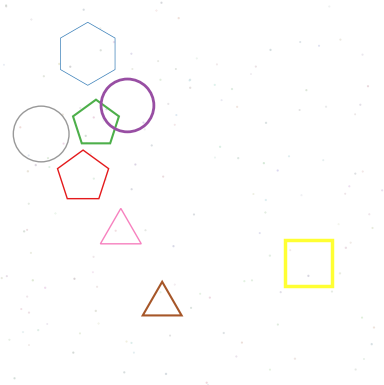[{"shape": "pentagon", "thickness": 1, "radius": 0.35, "center": [0.216, 0.54]}, {"shape": "hexagon", "thickness": 0.5, "radius": 0.41, "center": [0.228, 0.86]}, {"shape": "pentagon", "thickness": 1.5, "radius": 0.31, "center": [0.249, 0.678]}, {"shape": "circle", "thickness": 2, "radius": 0.34, "center": [0.331, 0.726]}, {"shape": "square", "thickness": 2.5, "radius": 0.3, "center": [0.801, 0.317]}, {"shape": "triangle", "thickness": 1.5, "radius": 0.29, "center": [0.421, 0.21]}, {"shape": "triangle", "thickness": 1, "radius": 0.31, "center": [0.314, 0.397]}, {"shape": "circle", "thickness": 1, "radius": 0.36, "center": [0.107, 0.652]}]